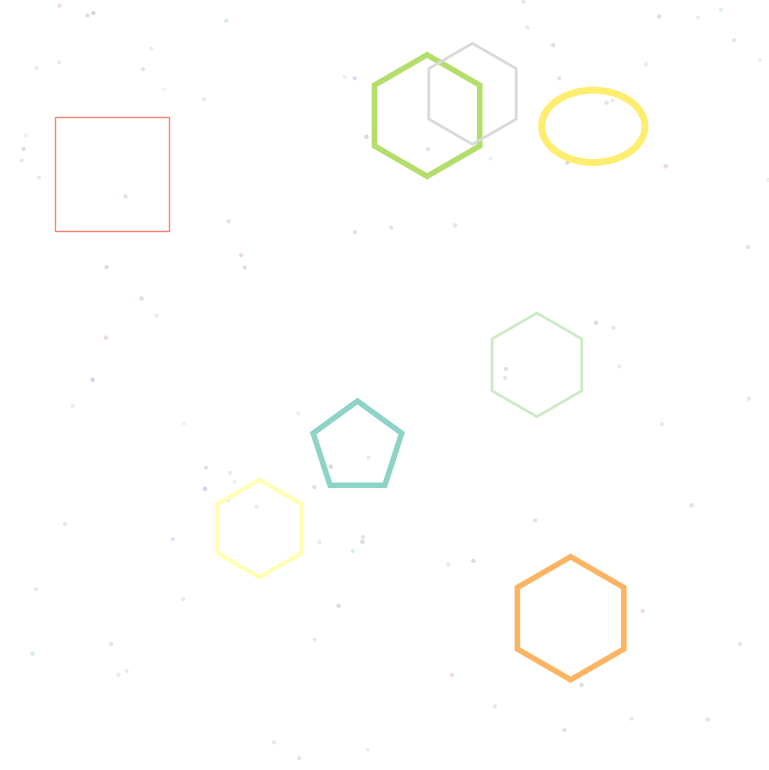[{"shape": "pentagon", "thickness": 2, "radius": 0.3, "center": [0.464, 0.419]}, {"shape": "hexagon", "thickness": 1.5, "radius": 0.32, "center": [0.337, 0.314]}, {"shape": "square", "thickness": 0.5, "radius": 0.37, "center": [0.145, 0.774]}, {"shape": "hexagon", "thickness": 2, "radius": 0.4, "center": [0.741, 0.197]}, {"shape": "hexagon", "thickness": 2, "radius": 0.39, "center": [0.555, 0.85]}, {"shape": "hexagon", "thickness": 1, "radius": 0.33, "center": [0.614, 0.878]}, {"shape": "hexagon", "thickness": 1, "radius": 0.34, "center": [0.697, 0.526]}, {"shape": "oval", "thickness": 2.5, "radius": 0.34, "center": [0.77, 0.836]}]